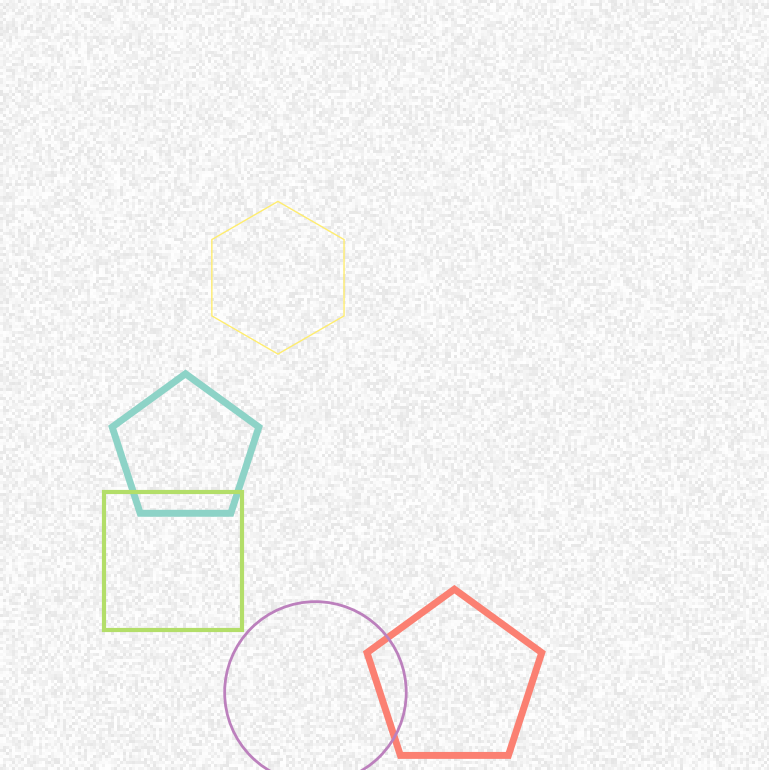[{"shape": "pentagon", "thickness": 2.5, "radius": 0.5, "center": [0.241, 0.414]}, {"shape": "pentagon", "thickness": 2.5, "radius": 0.6, "center": [0.59, 0.115]}, {"shape": "square", "thickness": 1.5, "radius": 0.45, "center": [0.225, 0.272]}, {"shape": "circle", "thickness": 1, "radius": 0.59, "center": [0.41, 0.101]}, {"shape": "hexagon", "thickness": 0.5, "radius": 0.5, "center": [0.361, 0.639]}]